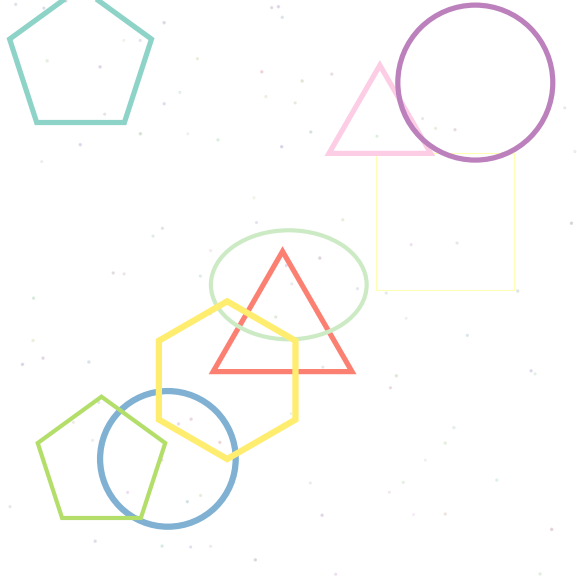[{"shape": "pentagon", "thickness": 2.5, "radius": 0.65, "center": [0.139, 0.892]}, {"shape": "square", "thickness": 0.5, "radius": 0.59, "center": [0.771, 0.616]}, {"shape": "triangle", "thickness": 2.5, "radius": 0.69, "center": [0.489, 0.425]}, {"shape": "circle", "thickness": 3, "radius": 0.59, "center": [0.291, 0.205]}, {"shape": "pentagon", "thickness": 2, "radius": 0.58, "center": [0.176, 0.196]}, {"shape": "triangle", "thickness": 2.5, "radius": 0.51, "center": [0.658, 0.784]}, {"shape": "circle", "thickness": 2.5, "radius": 0.67, "center": [0.823, 0.856]}, {"shape": "oval", "thickness": 2, "radius": 0.67, "center": [0.5, 0.506]}, {"shape": "hexagon", "thickness": 3, "radius": 0.68, "center": [0.393, 0.341]}]